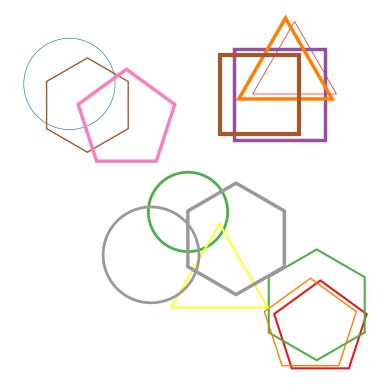[{"shape": "triangle", "thickness": 0.5, "radius": 0.63, "center": [0.765, 0.819]}, {"shape": "pentagon", "thickness": 1.5, "radius": 0.63, "center": [0.832, 0.145]}, {"shape": "circle", "thickness": 0.5, "radius": 0.59, "center": [0.18, 0.782]}, {"shape": "hexagon", "thickness": 1.5, "radius": 0.72, "center": [0.823, 0.208]}, {"shape": "circle", "thickness": 2, "radius": 0.52, "center": [0.488, 0.45]}, {"shape": "square", "thickness": 2.5, "radius": 0.59, "center": [0.726, 0.755]}, {"shape": "pentagon", "thickness": 1, "radius": 0.63, "center": [0.806, 0.152]}, {"shape": "triangle", "thickness": 2.5, "radius": 0.7, "center": [0.741, 0.813]}, {"shape": "triangle", "thickness": 1.5, "radius": 0.73, "center": [0.57, 0.274]}, {"shape": "square", "thickness": 3, "radius": 0.51, "center": [0.674, 0.755]}, {"shape": "hexagon", "thickness": 1, "radius": 0.61, "center": [0.227, 0.727]}, {"shape": "pentagon", "thickness": 2.5, "radius": 0.66, "center": [0.329, 0.688]}, {"shape": "hexagon", "thickness": 2.5, "radius": 0.72, "center": [0.613, 0.38]}, {"shape": "circle", "thickness": 2, "radius": 0.62, "center": [0.392, 0.338]}]